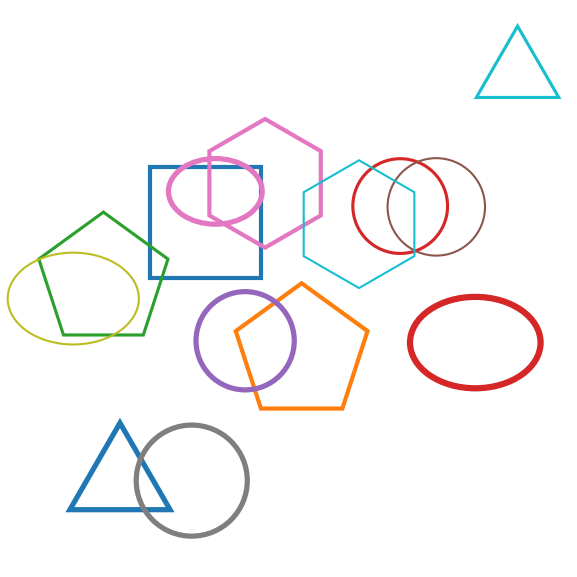[{"shape": "square", "thickness": 2, "radius": 0.48, "center": [0.356, 0.614]}, {"shape": "triangle", "thickness": 2.5, "radius": 0.5, "center": [0.208, 0.167]}, {"shape": "pentagon", "thickness": 2, "radius": 0.6, "center": [0.522, 0.389]}, {"shape": "pentagon", "thickness": 1.5, "radius": 0.59, "center": [0.179, 0.514]}, {"shape": "circle", "thickness": 1.5, "radius": 0.41, "center": [0.693, 0.642]}, {"shape": "oval", "thickness": 3, "radius": 0.57, "center": [0.823, 0.406]}, {"shape": "circle", "thickness": 2.5, "radius": 0.43, "center": [0.424, 0.409]}, {"shape": "circle", "thickness": 1, "radius": 0.42, "center": [0.755, 0.641]}, {"shape": "hexagon", "thickness": 2, "radius": 0.56, "center": [0.459, 0.682]}, {"shape": "oval", "thickness": 2.5, "radius": 0.41, "center": [0.373, 0.668]}, {"shape": "circle", "thickness": 2.5, "radius": 0.48, "center": [0.332, 0.167]}, {"shape": "oval", "thickness": 1, "radius": 0.57, "center": [0.127, 0.482]}, {"shape": "hexagon", "thickness": 1, "radius": 0.55, "center": [0.622, 0.611]}, {"shape": "triangle", "thickness": 1.5, "radius": 0.41, "center": [0.896, 0.872]}]